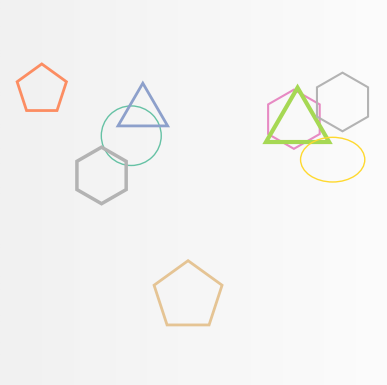[{"shape": "circle", "thickness": 1, "radius": 0.39, "center": [0.339, 0.648]}, {"shape": "pentagon", "thickness": 2, "radius": 0.33, "center": [0.108, 0.767]}, {"shape": "triangle", "thickness": 2, "radius": 0.37, "center": [0.369, 0.71]}, {"shape": "hexagon", "thickness": 1.5, "radius": 0.38, "center": [0.758, 0.69]}, {"shape": "triangle", "thickness": 3, "radius": 0.47, "center": [0.768, 0.678]}, {"shape": "oval", "thickness": 1, "radius": 0.41, "center": [0.859, 0.585]}, {"shape": "pentagon", "thickness": 2, "radius": 0.46, "center": [0.485, 0.231]}, {"shape": "hexagon", "thickness": 1.5, "radius": 0.38, "center": [0.884, 0.735]}, {"shape": "hexagon", "thickness": 2.5, "radius": 0.37, "center": [0.262, 0.544]}]